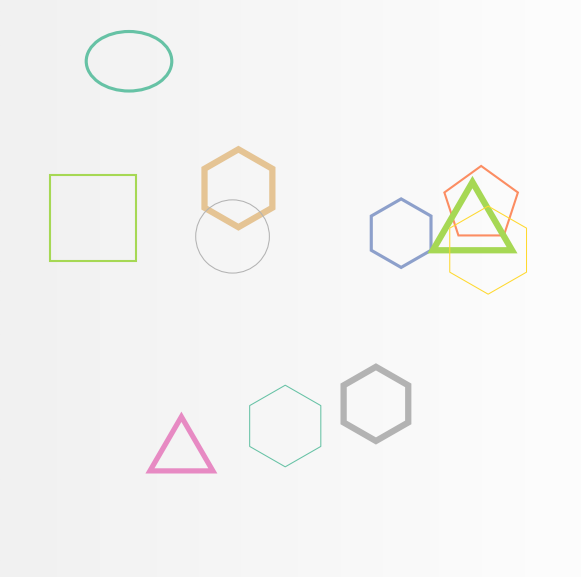[{"shape": "hexagon", "thickness": 0.5, "radius": 0.35, "center": [0.491, 0.261]}, {"shape": "oval", "thickness": 1.5, "radius": 0.37, "center": [0.222, 0.893]}, {"shape": "pentagon", "thickness": 1, "radius": 0.33, "center": [0.828, 0.645]}, {"shape": "hexagon", "thickness": 1.5, "radius": 0.3, "center": [0.69, 0.595]}, {"shape": "triangle", "thickness": 2.5, "radius": 0.31, "center": [0.312, 0.215]}, {"shape": "triangle", "thickness": 3, "radius": 0.39, "center": [0.813, 0.605]}, {"shape": "square", "thickness": 1, "radius": 0.37, "center": [0.16, 0.622]}, {"shape": "hexagon", "thickness": 0.5, "radius": 0.38, "center": [0.84, 0.566]}, {"shape": "hexagon", "thickness": 3, "radius": 0.34, "center": [0.41, 0.673]}, {"shape": "hexagon", "thickness": 3, "radius": 0.32, "center": [0.647, 0.3]}, {"shape": "circle", "thickness": 0.5, "radius": 0.32, "center": [0.4, 0.59]}]